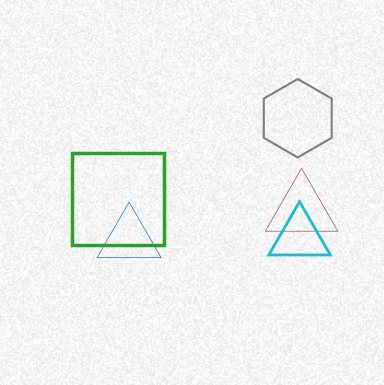[{"shape": "triangle", "thickness": 0.5, "radius": 0.48, "center": [0.335, 0.379]}, {"shape": "square", "thickness": 2.5, "radius": 0.6, "center": [0.306, 0.482]}, {"shape": "triangle", "thickness": 0.5, "radius": 0.54, "center": [0.783, 0.454]}, {"shape": "hexagon", "thickness": 1.5, "radius": 0.51, "center": [0.773, 0.693]}, {"shape": "triangle", "thickness": 2, "radius": 0.46, "center": [0.778, 0.384]}]